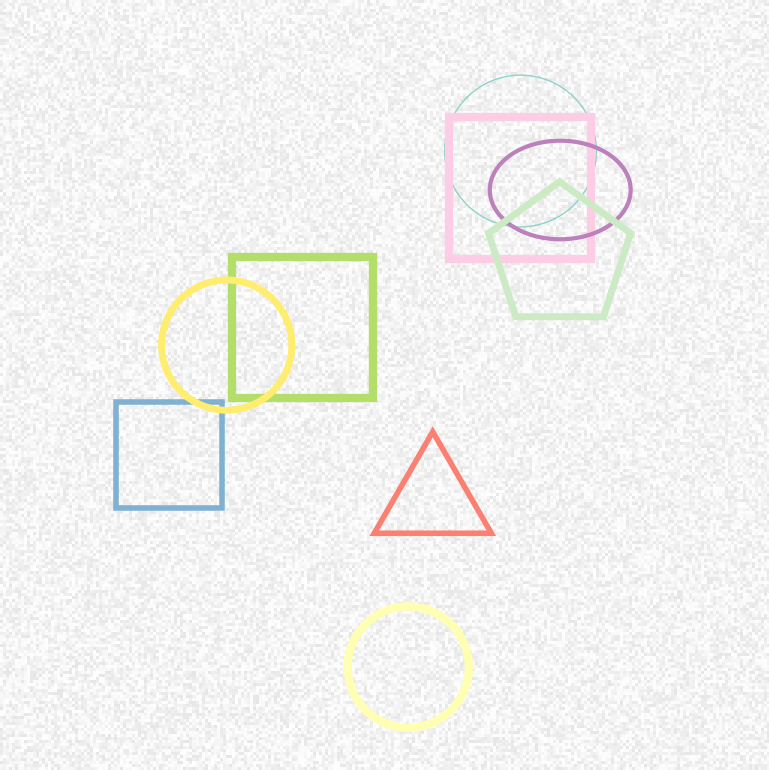[{"shape": "circle", "thickness": 0.5, "radius": 0.49, "center": [0.676, 0.804]}, {"shape": "circle", "thickness": 3, "radius": 0.39, "center": [0.53, 0.134]}, {"shape": "triangle", "thickness": 2, "radius": 0.44, "center": [0.562, 0.351]}, {"shape": "square", "thickness": 2, "radius": 0.34, "center": [0.219, 0.409]}, {"shape": "square", "thickness": 3, "radius": 0.46, "center": [0.393, 0.574]}, {"shape": "square", "thickness": 3, "radius": 0.46, "center": [0.675, 0.756]}, {"shape": "oval", "thickness": 1.5, "radius": 0.46, "center": [0.728, 0.753]}, {"shape": "pentagon", "thickness": 2.5, "radius": 0.48, "center": [0.727, 0.667]}, {"shape": "circle", "thickness": 2.5, "radius": 0.42, "center": [0.294, 0.552]}]